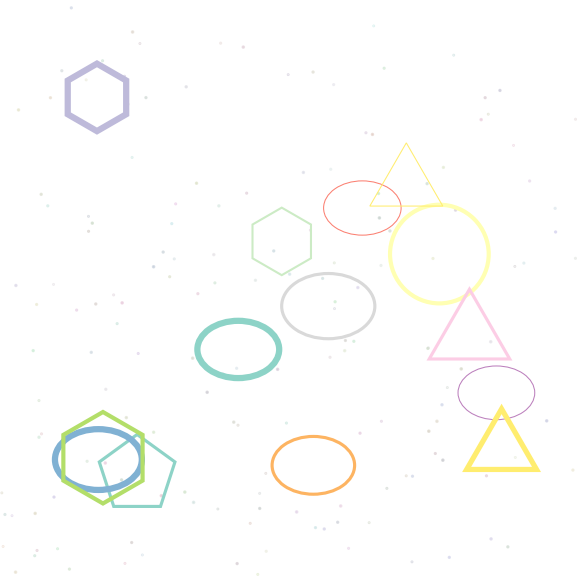[{"shape": "oval", "thickness": 3, "radius": 0.35, "center": [0.413, 0.394]}, {"shape": "pentagon", "thickness": 1.5, "radius": 0.34, "center": [0.237, 0.178]}, {"shape": "circle", "thickness": 2, "radius": 0.43, "center": [0.761, 0.559]}, {"shape": "hexagon", "thickness": 3, "radius": 0.29, "center": [0.168, 0.83]}, {"shape": "oval", "thickness": 0.5, "radius": 0.34, "center": [0.627, 0.639]}, {"shape": "oval", "thickness": 3, "radius": 0.38, "center": [0.17, 0.203]}, {"shape": "oval", "thickness": 1.5, "radius": 0.36, "center": [0.543, 0.193]}, {"shape": "hexagon", "thickness": 2, "radius": 0.4, "center": [0.178, 0.207]}, {"shape": "triangle", "thickness": 1.5, "radius": 0.4, "center": [0.813, 0.418]}, {"shape": "oval", "thickness": 1.5, "radius": 0.4, "center": [0.568, 0.469]}, {"shape": "oval", "thickness": 0.5, "radius": 0.33, "center": [0.86, 0.319]}, {"shape": "hexagon", "thickness": 1, "radius": 0.29, "center": [0.488, 0.581]}, {"shape": "triangle", "thickness": 2.5, "radius": 0.35, "center": [0.869, 0.221]}, {"shape": "triangle", "thickness": 0.5, "radius": 0.36, "center": [0.704, 0.679]}]